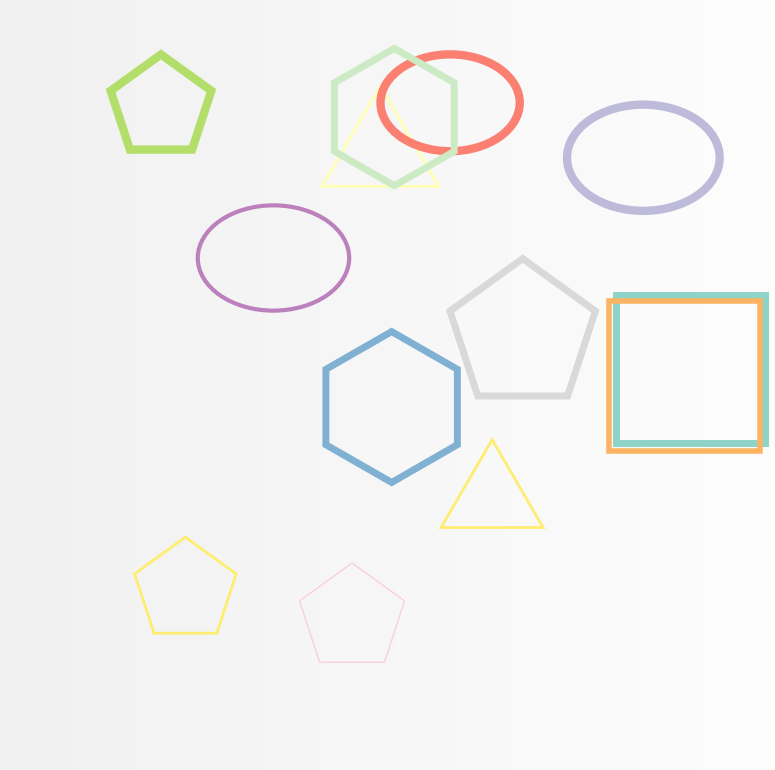[{"shape": "square", "thickness": 2.5, "radius": 0.48, "center": [0.891, 0.521]}, {"shape": "triangle", "thickness": 1, "radius": 0.43, "center": [0.491, 0.801]}, {"shape": "oval", "thickness": 3, "radius": 0.49, "center": [0.83, 0.795]}, {"shape": "oval", "thickness": 3, "radius": 0.45, "center": [0.581, 0.867]}, {"shape": "hexagon", "thickness": 2.5, "radius": 0.49, "center": [0.505, 0.471]}, {"shape": "square", "thickness": 2, "radius": 0.49, "center": [0.883, 0.512]}, {"shape": "pentagon", "thickness": 3, "radius": 0.34, "center": [0.208, 0.861]}, {"shape": "pentagon", "thickness": 0.5, "radius": 0.36, "center": [0.454, 0.198]}, {"shape": "pentagon", "thickness": 2.5, "radius": 0.49, "center": [0.674, 0.566]}, {"shape": "oval", "thickness": 1.5, "radius": 0.49, "center": [0.353, 0.665]}, {"shape": "hexagon", "thickness": 2.5, "radius": 0.45, "center": [0.509, 0.848]}, {"shape": "pentagon", "thickness": 1, "radius": 0.34, "center": [0.239, 0.233]}, {"shape": "triangle", "thickness": 1, "radius": 0.38, "center": [0.635, 0.353]}]